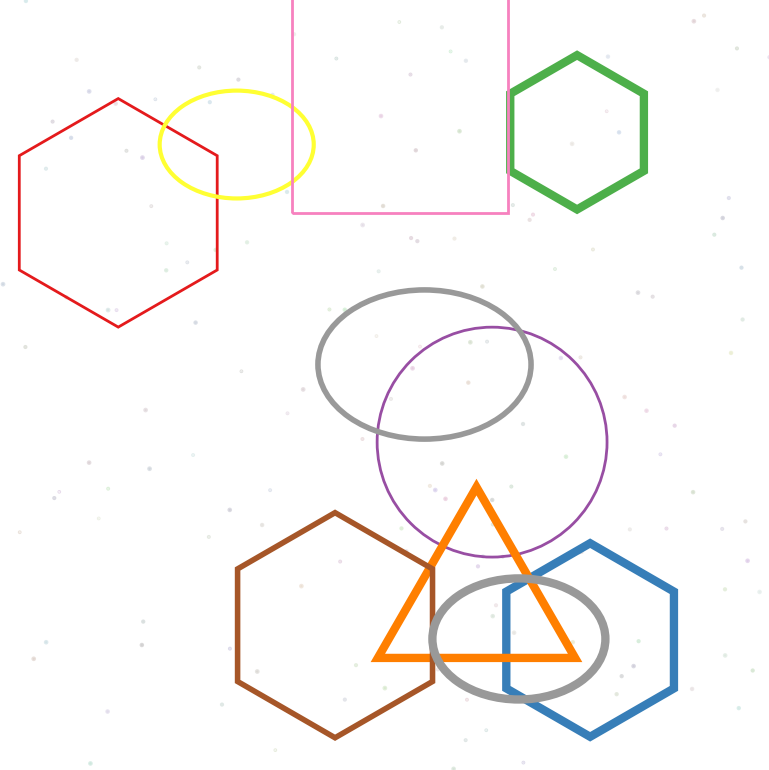[{"shape": "hexagon", "thickness": 1, "radius": 0.74, "center": [0.154, 0.724]}, {"shape": "hexagon", "thickness": 3, "radius": 0.63, "center": [0.766, 0.169]}, {"shape": "hexagon", "thickness": 3, "radius": 0.5, "center": [0.749, 0.828]}, {"shape": "circle", "thickness": 1, "radius": 0.75, "center": [0.639, 0.426]}, {"shape": "triangle", "thickness": 3, "radius": 0.74, "center": [0.619, 0.22]}, {"shape": "oval", "thickness": 1.5, "radius": 0.5, "center": [0.307, 0.812]}, {"shape": "hexagon", "thickness": 2, "radius": 0.73, "center": [0.435, 0.188]}, {"shape": "square", "thickness": 1, "radius": 0.7, "center": [0.519, 0.864]}, {"shape": "oval", "thickness": 3, "radius": 0.56, "center": [0.674, 0.17]}, {"shape": "oval", "thickness": 2, "radius": 0.69, "center": [0.551, 0.527]}]